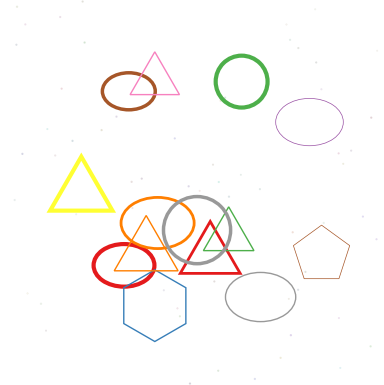[{"shape": "oval", "thickness": 3, "radius": 0.4, "center": [0.322, 0.311]}, {"shape": "triangle", "thickness": 2, "radius": 0.45, "center": [0.546, 0.335]}, {"shape": "hexagon", "thickness": 1, "radius": 0.47, "center": [0.402, 0.206]}, {"shape": "triangle", "thickness": 1, "radius": 0.38, "center": [0.594, 0.387]}, {"shape": "circle", "thickness": 3, "radius": 0.34, "center": [0.628, 0.788]}, {"shape": "oval", "thickness": 0.5, "radius": 0.44, "center": [0.804, 0.683]}, {"shape": "oval", "thickness": 2, "radius": 0.47, "center": [0.409, 0.421]}, {"shape": "triangle", "thickness": 1, "radius": 0.48, "center": [0.38, 0.344]}, {"shape": "triangle", "thickness": 3, "radius": 0.47, "center": [0.211, 0.5]}, {"shape": "pentagon", "thickness": 0.5, "radius": 0.38, "center": [0.835, 0.338]}, {"shape": "oval", "thickness": 2.5, "radius": 0.34, "center": [0.335, 0.763]}, {"shape": "triangle", "thickness": 1, "radius": 0.37, "center": [0.402, 0.791]}, {"shape": "circle", "thickness": 2.5, "radius": 0.44, "center": [0.512, 0.402]}, {"shape": "oval", "thickness": 1, "radius": 0.46, "center": [0.677, 0.228]}]